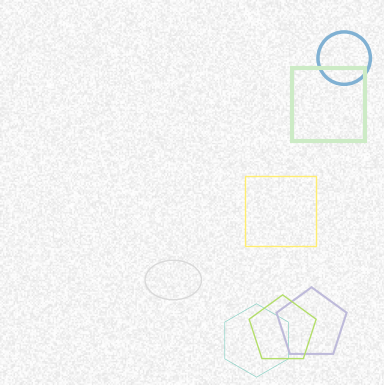[{"shape": "hexagon", "thickness": 0.5, "radius": 0.48, "center": [0.666, 0.116]}, {"shape": "pentagon", "thickness": 1.5, "radius": 0.48, "center": [0.809, 0.158]}, {"shape": "circle", "thickness": 2.5, "radius": 0.34, "center": [0.894, 0.849]}, {"shape": "pentagon", "thickness": 1, "radius": 0.46, "center": [0.734, 0.143]}, {"shape": "oval", "thickness": 1, "radius": 0.37, "center": [0.45, 0.273]}, {"shape": "square", "thickness": 3, "radius": 0.47, "center": [0.852, 0.727]}, {"shape": "square", "thickness": 1, "radius": 0.46, "center": [0.729, 0.452]}]